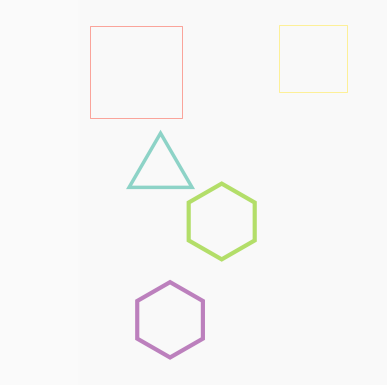[{"shape": "triangle", "thickness": 2.5, "radius": 0.47, "center": [0.414, 0.56]}, {"shape": "square", "thickness": 0.5, "radius": 0.6, "center": [0.351, 0.812]}, {"shape": "hexagon", "thickness": 3, "radius": 0.49, "center": [0.572, 0.425]}, {"shape": "hexagon", "thickness": 3, "radius": 0.49, "center": [0.439, 0.169]}, {"shape": "square", "thickness": 0.5, "radius": 0.44, "center": [0.809, 0.848]}]